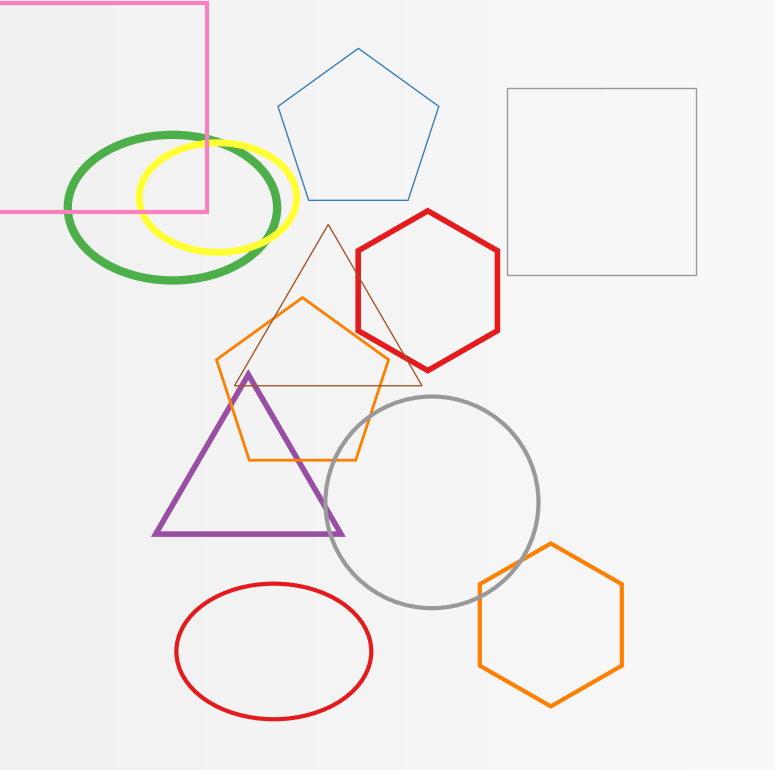[{"shape": "oval", "thickness": 1.5, "radius": 0.63, "center": [0.353, 0.154]}, {"shape": "hexagon", "thickness": 2, "radius": 0.52, "center": [0.552, 0.622]}, {"shape": "pentagon", "thickness": 0.5, "radius": 0.55, "center": [0.462, 0.828]}, {"shape": "oval", "thickness": 3, "radius": 0.68, "center": [0.223, 0.73]}, {"shape": "triangle", "thickness": 2, "radius": 0.69, "center": [0.32, 0.375]}, {"shape": "pentagon", "thickness": 1, "radius": 0.58, "center": [0.39, 0.497]}, {"shape": "hexagon", "thickness": 1.5, "radius": 0.53, "center": [0.711, 0.188]}, {"shape": "oval", "thickness": 2.5, "radius": 0.51, "center": [0.281, 0.743]}, {"shape": "triangle", "thickness": 0.5, "radius": 0.7, "center": [0.424, 0.569]}, {"shape": "square", "thickness": 1.5, "radius": 0.68, "center": [0.132, 0.86]}, {"shape": "square", "thickness": 0.5, "radius": 0.61, "center": [0.776, 0.764]}, {"shape": "circle", "thickness": 1.5, "radius": 0.69, "center": [0.557, 0.348]}]